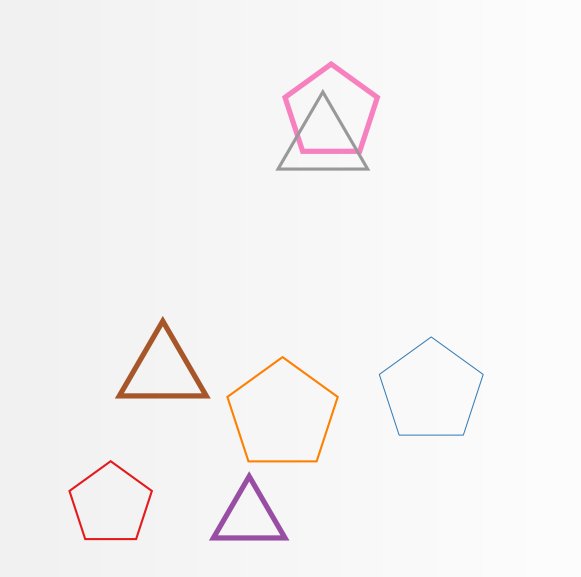[{"shape": "pentagon", "thickness": 1, "radius": 0.37, "center": [0.19, 0.126]}, {"shape": "pentagon", "thickness": 0.5, "radius": 0.47, "center": [0.742, 0.322]}, {"shape": "triangle", "thickness": 2.5, "radius": 0.36, "center": [0.429, 0.103]}, {"shape": "pentagon", "thickness": 1, "radius": 0.5, "center": [0.486, 0.281]}, {"shape": "triangle", "thickness": 2.5, "radius": 0.43, "center": [0.28, 0.357]}, {"shape": "pentagon", "thickness": 2.5, "radius": 0.42, "center": [0.57, 0.805]}, {"shape": "triangle", "thickness": 1.5, "radius": 0.45, "center": [0.555, 0.751]}]